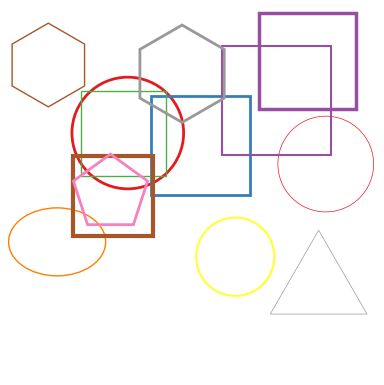[{"shape": "circle", "thickness": 2, "radius": 0.73, "center": [0.332, 0.655]}, {"shape": "circle", "thickness": 0.5, "radius": 0.62, "center": [0.846, 0.574]}, {"shape": "square", "thickness": 2, "radius": 0.64, "center": [0.52, 0.622]}, {"shape": "square", "thickness": 1, "radius": 0.55, "center": [0.322, 0.654]}, {"shape": "square", "thickness": 1.5, "radius": 0.71, "center": [0.719, 0.739]}, {"shape": "square", "thickness": 2.5, "radius": 0.63, "center": [0.799, 0.842]}, {"shape": "oval", "thickness": 1, "radius": 0.63, "center": [0.148, 0.372]}, {"shape": "circle", "thickness": 1.5, "radius": 0.51, "center": [0.611, 0.333]}, {"shape": "hexagon", "thickness": 1, "radius": 0.54, "center": [0.126, 0.831]}, {"shape": "square", "thickness": 3, "radius": 0.52, "center": [0.294, 0.49]}, {"shape": "pentagon", "thickness": 2, "radius": 0.51, "center": [0.287, 0.498]}, {"shape": "hexagon", "thickness": 2, "radius": 0.63, "center": [0.473, 0.808]}, {"shape": "triangle", "thickness": 0.5, "radius": 0.73, "center": [0.828, 0.257]}]